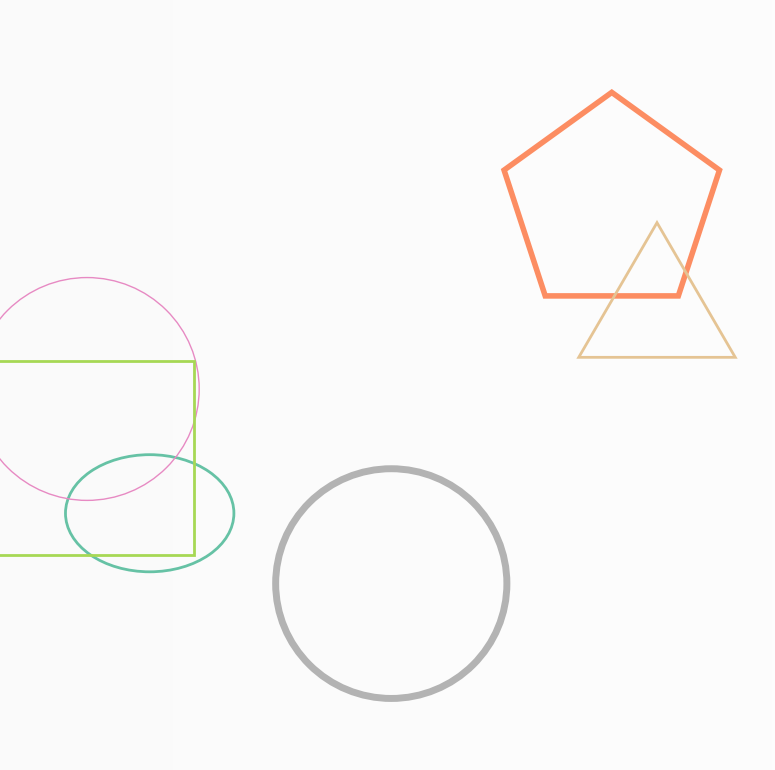[{"shape": "oval", "thickness": 1, "radius": 0.54, "center": [0.193, 0.333]}, {"shape": "pentagon", "thickness": 2, "radius": 0.73, "center": [0.789, 0.734]}, {"shape": "circle", "thickness": 0.5, "radius": 0.72, "center": [0.112, 0.495]}, {"shape": "square", "thickness": 1, "radius": 0.63, "center": [0.123, 0.405]}, {"shape": "triangle", "thickness": 1, "radius": 0.58, "center": [0.848, 0.594]}, {"shape": "circle", "thickness": 2.5, "radius": 0.75, "center": [0.505, 0.242]}]